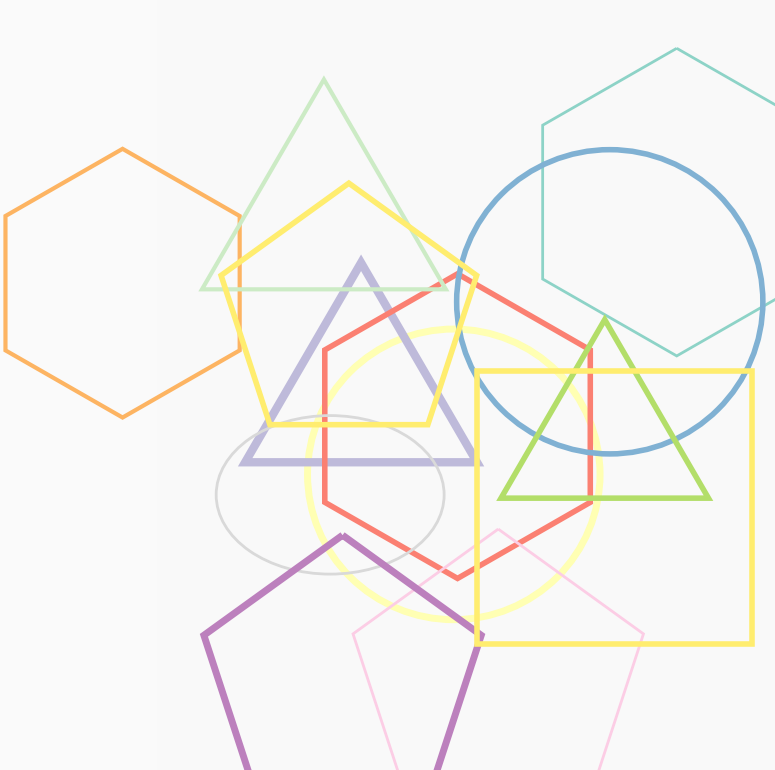[{"shape": "hexagon", "thickness": 1, "radius": 1.0, "center": [0.873, 0.738]}, {"shape": "circle", "thickness": 2.5, "radius": 0.94, "center": [0.586, 0.384]}, {"shape": "triangle", "thickness": 3, "radius": 0.86, "center": [0.466, 0.486]}, {"shape": "hexagon", "thickness": 2, "radius": 0.99, "center": [0.59, 0.447]}, {"shape": "circle", "thickness": 2, "radius": 0.99, "center": [0.787, 0.608]}, {"shape": "hexagon", "thickness": 1.5, "radius": 0.87, "center": [0.158, 0.632]}, {"shape": "triangle", "thickness": 2, "radius": 0.77, "center": [0.78, 0.43]}, {"shape": "pentagon", "thickness": 1, "radius": 0.99, "center": [0.643, 0.116]}, {"shape": "oval", "thickness": 1, "radius": 0.74, "center": [0.426, 0.357]}, {"shape": "pentagon", "thickness": 2.5, "radius": 0.94, "center": [0.442, 0.117]}, {"shape": "triangle", "thickness": 1.5, "radius": 0.91, "center": [0.418, 0.715]}, {"shape": "pentagon", "thickness": 2, "radius": 0.87, "center": [0.45, 0.589]}, {"shape": "square", "thickness": 2, "radius": 0.89, "center": [0.793, 0.341]}]